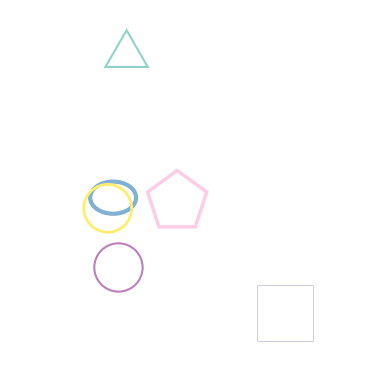[{"shape": "triangle", "thickness": 1.5, "radius": 0.32, "center": [0.329, 0.858]}, {"shape": "square", "thickness": 0.5, "radius": 0.36, "center": [0.741, 0.187]}, {"shape": "oval", "thickness": 3, "radius": 0.3, "center": [0.294, 0.487]}, {"shape": "pentagon", "thickness": 2.5, "radius": 0.4, "center": [0.46, 0.476]}, {"shape": "circle", "thickness": 1.5, "radius": 0.31, "center": [0.308, 0.305]}, {"shape": "circle", "thickness": 2, "radius": 0.31, "center": [0.28, 0.459]}]